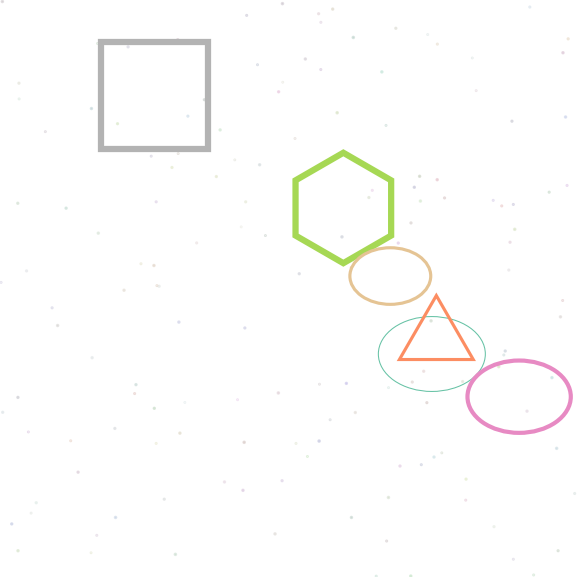[{"shape": "oval", "thickness": 0.5, "radius": 0.46, "center": [0.748, 0.386]}, {"shape": "triangle", "thickness": 1.5, "radius": 0.37, "center": [0.756, 0.413]}, {"shape": "oval", "thickness": 2, "radius": 0.45, "center": [0.899, 0.312]}, {"shape": "hexagon", "thickness": 3, "radius": 0.48, "center": [0.595, 0.639]}, {"shape": "oval", "thickness": 1.5, "radius": 0.35, "center": [0.676, 0.521]}, {"shape": "square", "thickness": 3, "radius": 0.46, "center": [0.268, 0.834]}]